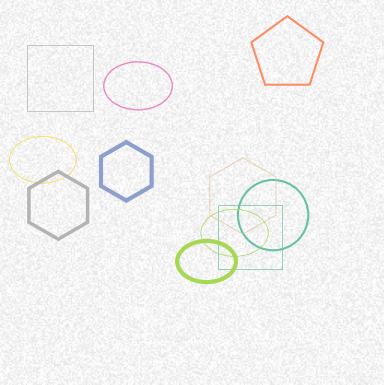[{"shape": "square", "thickness": 0.5, "radius": 0.41, "center": [0.65, 0.384]}, {"shape": "circle", "thickness": 1.5, "radius": 0.46, "center": [0.709, 0.441]}, {"shape": "pentagon", "thickness": 1.5, "radius": 0.49, "center": [0.746, 0.86]}, {"shape": "hexagon", "thickness": 3, "radius": 0.38, "center": [0.328, 0.555]}, {"shape": "oval", "thickness": 1, "radius": 0.45, "center": [0.359, 0.777]}, {"shape": "oval", "thickness": 0.5, "radius": 0.44, "center": [0.609, 0.395]}, {"shape": "oval", "thickness": 3, "radius": 0.38, "center": [0.537, 0.321]}, {"shape": "oval", "thickness": 0.5, "radius": 0.43, "center": [0.111, 0.585]}, {"shape": "hexagon", "thickness": 0.5, "radius": 0.5, "center": [0.631, 0.491]}, {"shape": "square", "thickness": 0.5, "radius": 0.43, "center": [0.155, 0.798]}, {"shape": "hexagon", "thickness": 2.5, "radius": 0.44, "center": [0.151, 0.467]}]